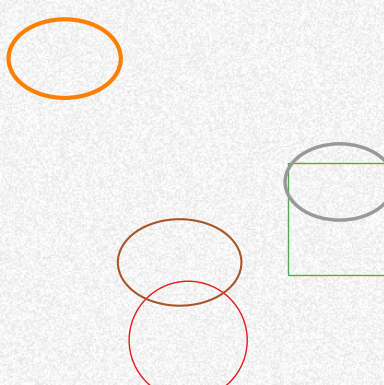[{"shape": "circle", "thickness": 1, "radius": 0.77, "center": [0.489, 0.116]}, {"shape": "square", "thickness": 1, "radius": 0.72, "center": [0.892, 0.431]}, {"shape": "oval", "thickness": 3, "radius": 0.73, "center": [0.168, 0.848]}, {"shape": "oval", "thickness": 1.5, "radius": 0.8, "center": [0.467, 0.318]}, {"shape": "oval", "thickness": 2.5, "radius": 0.71, "center": [0.882, 0.527]}]